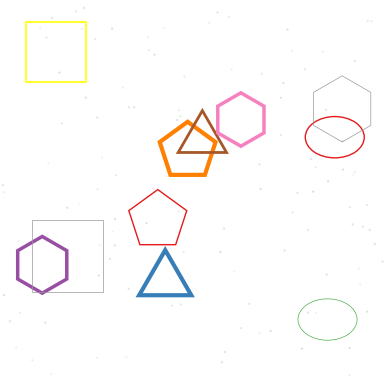[{"shape": "oval", "thickness": 1, "radius": 0.38, "center": [0.87, 0.644]}, {"shape": "pentagon", "thickness": 1, "radius": 0.4, "center": [0.41, 0.428]}, {"shape": "triangle", "thickness": 3, "radius": 0.39, "center": [0.429, 0.272]}, {"shape": "oval", "thickness": 0.5, "radius": 0.38, "center": [0.851, 0.17]}, {"shape": "hexagon", "thickness": 2.5, "radius": 0.37, "center": [0.11, 0.312]}, {"shape": "pentagon", "thickness": 3, "radius": 0.38, "center": [0.487, 0.607]}, {"shape": "square", "thickness": 1.5, "radius": 0.39, "center": [0.145, 0.865]}, {"shape": "triangle", "thickness": 2, "radius": 0.36, "center": [0.526, 0.64]}, {"shape": "hexagon", "thickness": 2.5, "radius": 0.35, "center": [0.626, 0.69]}, {"shape": "hexagon", "thickness": 0.5, "radius": 0.43, "center": [0.889, 0.717]}, {"shape": "square", "thickness": 0.5, "radius": 0.46, "center": [0.175, 0.335]}]